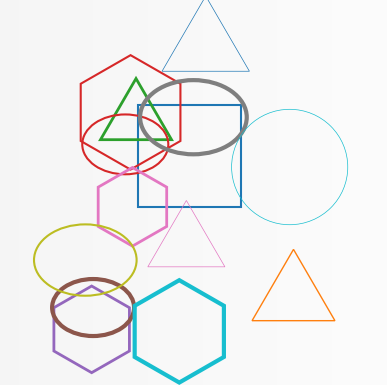[{"shape": "square", "thickness": 1.5, "radius": 0.66, "center": [0.488, 0.596]}, {"shape": "triangle", "thickness": 0.5, "radius": 0.65, "center": [0.531, 0.88]}, {"shape": "triangle", "thickness": 1, "radius": 0.62, "center": [0.757, 0.229]}, {"shape": "triangle", "thickness": 2, "radius": 0.53, "center": [0.351, 0.69]}, {"shape": "oval", "thickness": 1.5, "radius": 0.56, "center": [0.323, 0.625]}, {"shape": "hexagon", "thickness": 1.5, "radius": 0.74, "center": [0.337, 0.708]}, {"shape": "hexagon", "thickness": 2, "radius": 0.56, "center": [0.237, 0.145]}, {"shape": "oval", "thickness": 3, "radius": 0.53, "center": [0.24, 0.201]}, {"shape": "hexagon", "thickness": 2, "radius": 0.51, "center": [0.342, 0.463]}, {"shape": "triangle", "thickness": 0.5, "radius": 0.57, "center": [0.481, 0.364]}, {"shape": "oval", "thickness": 3, "radius": 0.69, "center": [0.499, 0.696]}, {"shape": "oval", "thickness": 1.5, "radius": 0.66, "center": [0.22, 0.325]}, {"shape": "hexagon", "thickness": 3, "radius": 0.66, "center": [0.463, 0.139]}, {"shape": "circle", "thickness": 0.5, "radius": 0.75, "center": [0.748, 0.566]}]